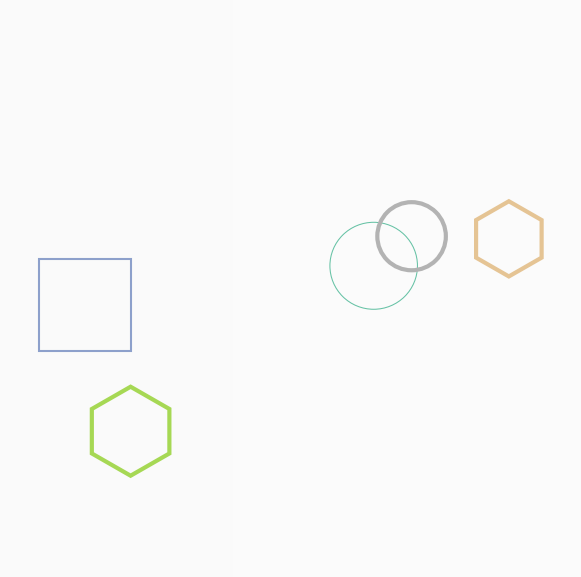[{"shape": "circle", "thickness": 0.5, "radius": 0.38, "center": [0.643, 0.539]}, {"shape": "square", "thickness": 1, "radius": 0.4, "center": [0.146, 0.471]}, {"shape": "hexagon", "thickness": 2, "radius": 0.39, "center": [0.225, 0.252]}, {"shape": "hexagon", "thickness": 2, "radius": 0.33, "center": [0.875, 0.586]}, {"shape": "circle", "thickness": 2, "radius": 0.29, "center": [0.708, 0.59]}]